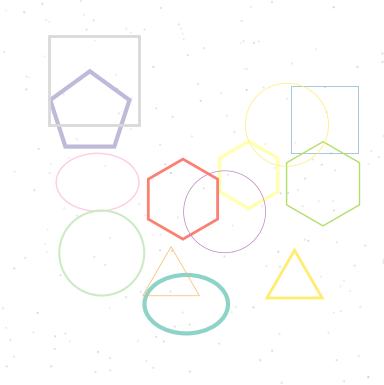[{"shape": "oval", "thickness": 3, "radius": 0.54, "center": [0.484, 0.21]}, {"shape": "hexagon", "thickness": 2.5, "radius": 0.44, "center": [0.646, 0.546]}, {"shape": "pentagon", "thickness": 3, "radius": 0.54, "center": [0.233, 0.707]}, {"shape": "hexagon", "thickness": 2, "radius": 0.52, "center": [0.475, 0.483]}, {"shape": "square", "thickness": 0.5, "radius": 0.44, "center": [0.842, 0.69]}, {"shape": "triangle", "thickness": 0.5, "radius": 0.43, "center": [0.444, 0.274]}, {"shape": "hexagon", "thickness": 1, "radius": 0.55, "center": [0.839, 0.523]}, {"shape": "oval", "thickness": 1, "radius": 0.54, "center": [0.253, 0.527]}, {"shape": "square", "thickness": 2, "radius": 0.58, "center": [0.244, 0.791]}, {"shape": "circle", "thickness": 0.5, "radius": 0.53, "center": [0.583, 0.45]}, {"shape": "circle", "thickness": 1.5, "radius": 0.55, "center": [0.264, 0.343]}, {"shape": "triangle", "thickness": 2, "radius": 0.41, "center": [0.765, 0.267]}, {"shape": "circle", "thickness": 0.5, "radius": 0.54, "center": [0.745, 0.676]}]